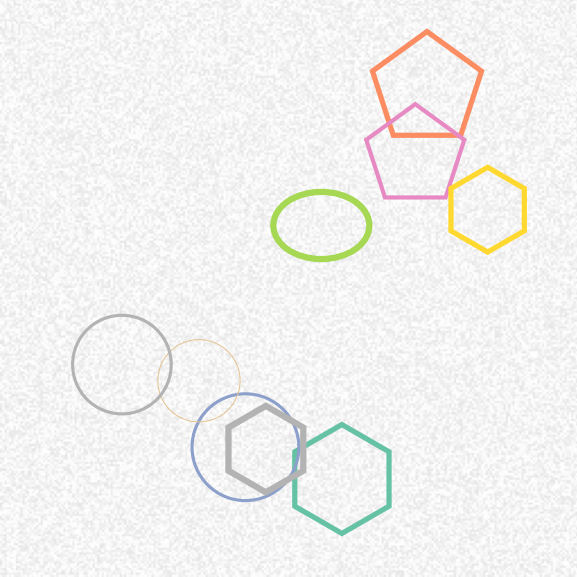[{"shape": "hexagon", "thickness": 2.5, "radius": 0.47, "center": [0.592, 0.17]}, {"shape": "pentagon", "thickness": 2.5, "radius": 0.5, "center": [0.739, 0.845]}, {"shape": "circle", "thickness": 1.5, "radius": 0.46, "center": [0.425, 0.225]}, {"shape": "pentagon", "thickness": 2, "radius": 0.45, "center": [0.719, 0.729]}, {"shape": "oval", "thickness": 3, "radius": 0.42, "center": [0.556, 0.609]}, {"shape": "hexagon", "thickness": 2.5, "radius": 0.37, "center": [0.844, 0.636]}, {"shape": "circle", "thickness": 0.5, "radius": 0.36, "center": [0.345, 0.34]}, {"shape": "circle", "thickness": 1.5, "radius": 0.43, "center": [0.211, 0.368]}, {"shape": "hexagon", "thickness": 3, "radius": 0.37, "center": [0.46, 0.221]}]